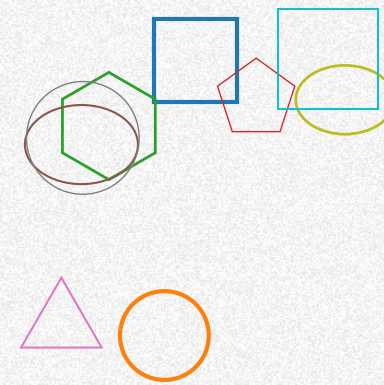[{"shape": "square", "thickness": 3, "radius": 0.54, "center": [0.508, 0.844]}, {"shape": "circle", "thickness": 3, "radius": 0.58, "center": [0.427, 0.129]}, {"shape": "hexagon", "thickness": 2, "radius": 0.7, "center": [0.283, 0.673]}, {"shape": "pentagon", "thickness": 1, "radius": 0.53, "center": [0.665, 0.743]}, {"shape": "oval", "thickness": 1.5, "radius": 0.73, "center": [0.212, 0.624]}, {"shape": "triangle", "thickness": 1.5, "radius": 0.6, "center": [0.159, 0.158]}, {"shape": "circle", "thickness": 1, "radius": 0.73, "center": [0.215, 0.642]}, {"shape": "oval", "thickness": 2, "radius": 0.64, "center": [0.896, 0.741]}, {"shape": "square", "thickness": 1.5, "radius": 0.65, "center": [0.852, 0.847]}]